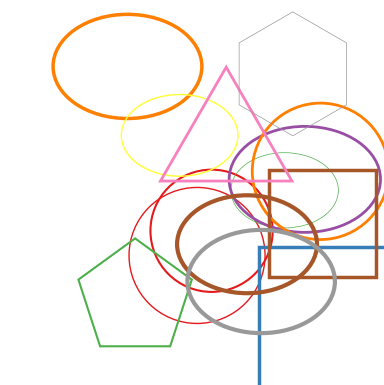[{"shape": "circle", "thickness": 1.5, "radius": 0.79, "center": [0.55, 0.401]}, {"shape": "circle", "thickness": 1, "radius": 0.88, "center": [0.512, 0.336]}, {"shape": "square", "thickness": 2.5, "radius": 0.95, "center": [0.863, 0.167]}, {"shape": "pentagon", "thickness": 1.5, "radius": 0.77, "center": [0.351, 0.226]}, {"shape": "oval", "thickness": 0.5, "radius": 0.7, "center": [0.739, 0.506]}, {"shape": "oval", "thickness": 2, "radius": 0.98, "center": [0.792, 0.534]}, {"shape": "oval", "thickness": 2.5, "radius": 0.97, "center": [0.331, 0.827]}, {"shape": "circle", "thickness": 2, "radius": 0.89, "center": [0.832, 0.555]}, {"shape": "oval", "thickness": 1, "radius": 0.76, "center": [0.467, 0.648]}, {"shape": "oval", "thickness": 3, "radius": 0.91, "center": [0.642, 0.366]}, {"shape": "square", "thickness": 2.5, "radius": 0.69, "center": [0.837, 0.42]}, {"shape": "triangle", "thickness": 2, "radius": 0.99, "center": [0.588, 0.628]}, {"shape": "hexagon", "thickness": 0.5, "radius": 0.8, "center": [0.761, 0.808]}, {"shape": "oval", "thickness": 3, "radius": 0.96, "center": [0.678, 0.269]}]